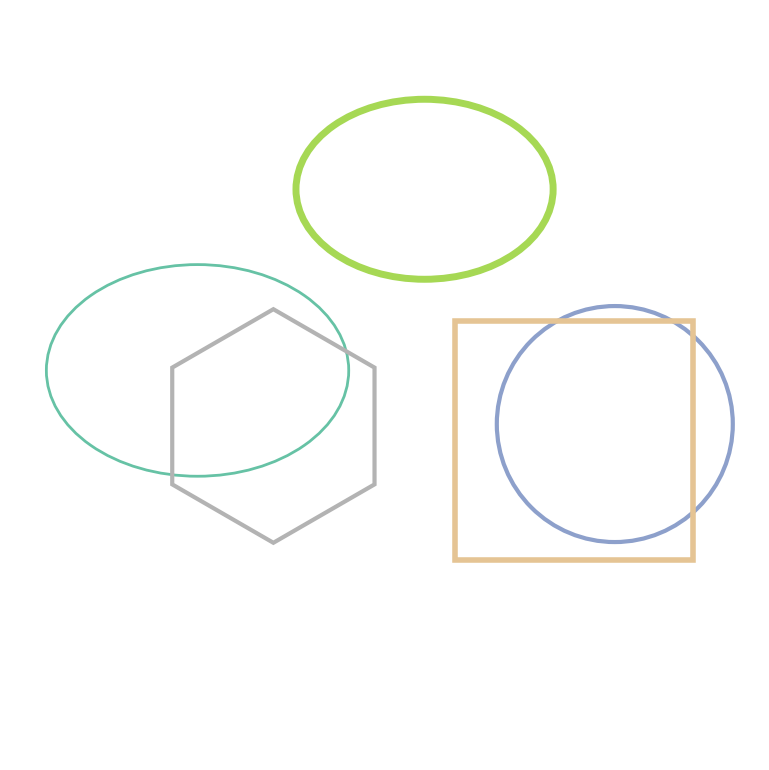[{"shape": "oval", "thickness": 1, "radius": 0.98, "center": [0.257, 0.519]}, {"shape": "circle", "thickness": 1.5, "radius": 0.77, "center": [0.798, 0.449]}, {"shape": "oval", "thickness": 2.5, "radius": 0.83, "center": [0.551, 0.754]}, {"shape": "square", "thickness": 2, "radius": 0.77, "center": [0.745, 0.428]}, {"shape": "hexagon", "thickness": 1.5, "radius": 0.76, "center": [0.355, 0.447]}]